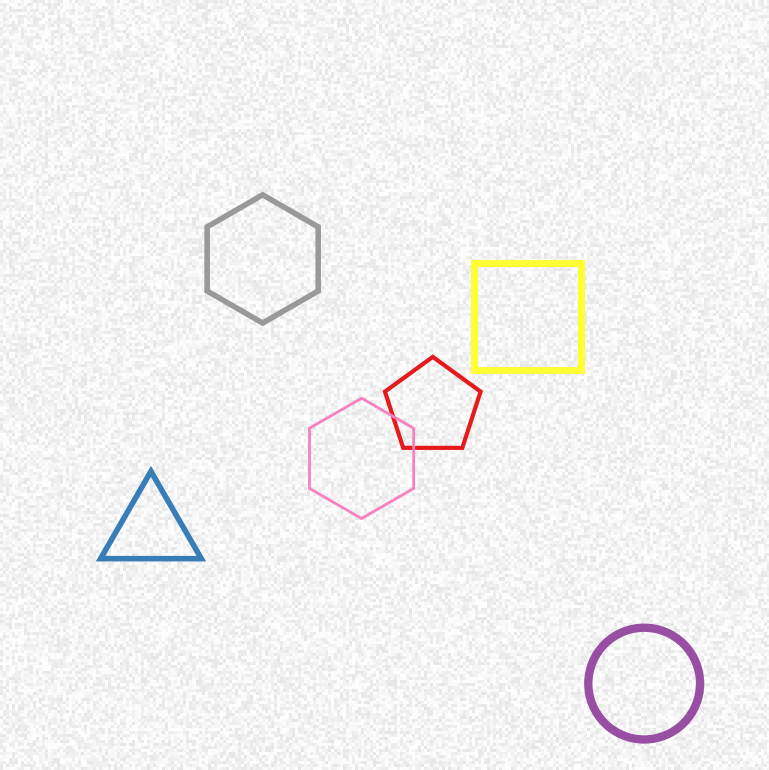[{"shape": "pentagon", "thickness": 1.5, "radius": 0.33, "center": [0.562, 0.471]}, {"shape": "triangle", "thickness": 2, "radius": 0.38, "center": [0.196, 0.312]}, {"shape": "circle", "thickness": 3, "radius": 0.36, "center": [0.837, 0.112]}, {"shape": "square", "thickness": 2.5, "radius": 0.35, "center": [0.685, 0.589]}, {"shape": "hexagon", "thickness": 1, "radius": 0.39, "center": [0.47, 0.405]}, {"shape": "hexagon", "thickness": 2, "radius": 0.42, "center": [0.341, 0.664]}]